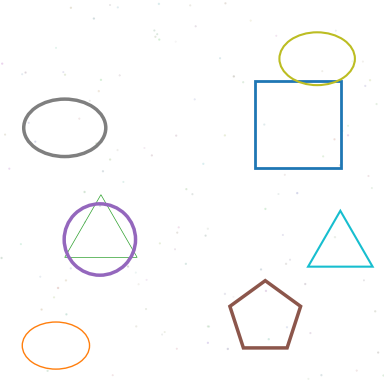[{"shape": "square", "thickness": 2, "radius": 0.56, "center": [0.773, 0.677]}, {"shape": "oval", "thickness": 1, "radius": 0.44, "center": [0.145, 0.102]}, {"shape": "triangle", "thickness": 0.5, "radius": 0.54, "center": [0.262, 0.386]}, {"shape": "circle", "thickness": 2.5, "radius": 0.46, "center": [0.259, 0.378]}, {"shape": "pentagon", "thickness": 2.5, "radius": 0.48, "center": [0.689, 0.174]}, {"shape": "oval", "thickness": 2.5, "radius": 0.53, "center": [0.168, 0.668]}, {"shape": "oval", "thickness": 1.5, "radius": 0.49, "center": [0.824, 0.847]}, {"shape": "triangle", "thickness": 1.5, "radius": 0.48, "center": [0.884, 0.356]}]